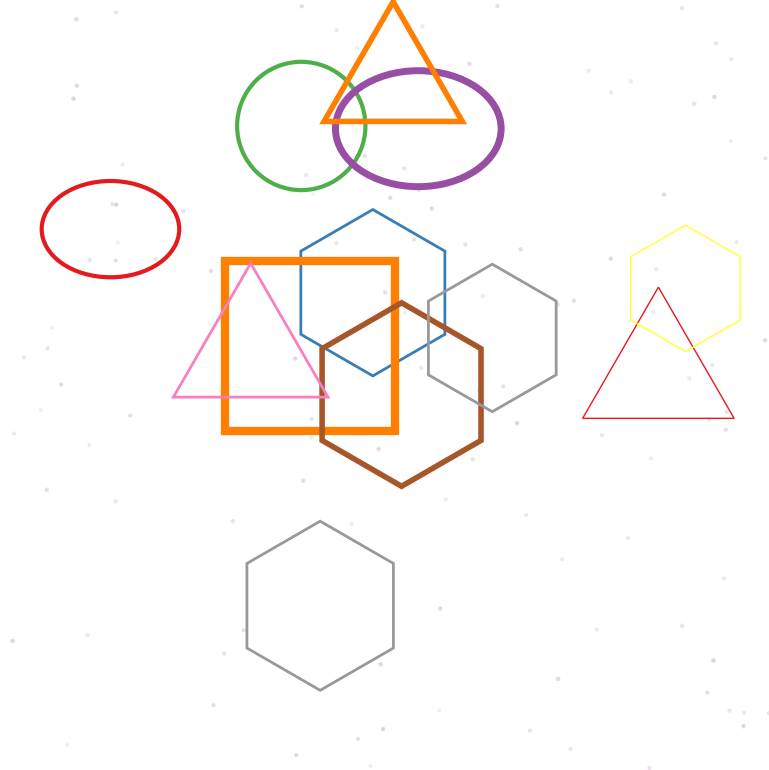[{"shape": "triangle", "thickness": 0.5, "radius": 0.57, "center": [0.855, 0.513]}, {"shape": "oval", "thickness": 1.5, "radius": 0.45, "center": [0.143, 0.702]}, {"shape": "hexagon", "thickness": 1, "radius": 0.54, "center": [0.484, 0.62]}, {"shape": "circle", "thickness": 1.5, "radius": 0.42, "center": [0.391, 0.836]}, {"shape": "oval", "thickness": 2.5, "radius": 0.54, "center": [0.543, 0.833]}, {"shape": "triangle", "thickness": 2, "radius": 0.52, "center": [0.511, 0.894]}, {"shape": "square", "thickness": 3, "radius": 0.55, "center": [0.403, 0.551]}, {"shape": "hexagon", "thickness": 0.5, "radius": 0.41, "center": [0.89, 0.625]}, {"shape": "hexagon", "thickness": 2, "radius": 0.6, "center": [0.522, 0.488]}, {"shape": "triangle", "thickness": 1, "radius": 0.58, "center": [0.326, 0.542]}, {"shape": "hexagon", "thickness": 1, "radius": 0.55, "center": [0.416, 0.213]}, {"shape": "hexagon", "thickness": 1, "radius": 0.48, "center": [0.639, 0.561]}]